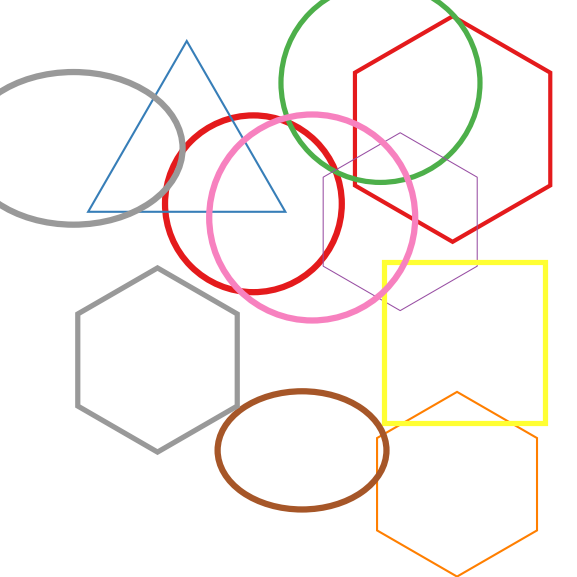[{"shape": "circle", "thickness": 3, "radius": 0.77, "center": [0.439, 0.646]}, {"shape": "hexagon", "thickness": 2, "radius": 0.98, "center": [0.784, 0.776]}, {"shape": "triangle", "thickness": 1, "radius": 0.99, "center": [0.323, 0.731]}, {"shape": "circle", "thickness": 2.5, "radius": 0.86, "center": [0.659, 0.856]}, {"shape": "hexagon", "thickness": 0.5, "radius": 0.77, "center": [0.693, 0.615]}, {"shape": "hexagon", "thickness": 1, "radius": 0.8, "center": [0.791, 0.161]}, {"shape": "square", "thickness": 2.5, "radius": 0.7, "center": [0.804, 0.406]}, {"shape": "oval", "thickness": 3, "radius": 0.73, "center": [0.523, 0.219]}, {"shape": "circle", "thickness": 3, "radius": 0.89, "center": [0.541, 0.623]}, {"shape": "oval", "thickness": 3, "radius": 0.94, "center": [0.127, 0.742]}, {"shape": "hexagon", "thickness": 2.5, "radius": 0.8, "center": [0.273, 0.376]}]